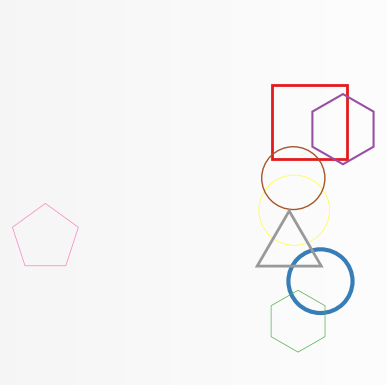[{"shape": "square", "thickness": 2, "radius": 0.48, "center": [0.799, 0.683]}, {"shape": "circle", "thickness": 3, "radius": 0.41, "center": [0.827, 0.27]}, {"shape": "hexagon", "thickness": 0.5, "radius": 0.4, "center": [0.769, 0.166]}, {"shape": "hexagon", "thickness": 1.5, "radius": 0.46, "center": [0.885, 0.665]}, {"shape": "circle", "thickness": 0.5, "radius": 0.46, "center": [0.759, 0.454]}, {"shape": "circle", "thickness": 1, "radius": 0.41, "center": [0.757, 0.537]}, {"shape": "pentagon", "thickness": 0.5, "radius": 0.45, "center": [0.117, 0.382]}, {"shape": "triangle", "thickness": 2, "radius": 0.48, "center": [0.746, 0.357]}]